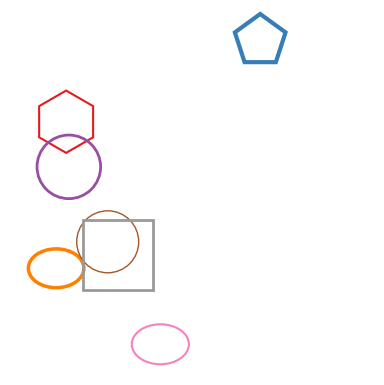[{"shape": "hexagon", "thickness": 1.5, "radius": 0.4, "center": [0.172, 0.684]}, {"shape": "pentagon", "thickness": 3, "radius": 0.35, "center": [0.676, 0.895]}, {"shape": "circle", "thickness": 2, "radius": 0.41, "center": [0.179, 0.567]}, {"shape": "oval", "thickness": 2.5, "radius": 0.36, "center": [0.146, 0.303]}, {"shape": "circle", "thickness": 1, "radius": 0.4, "center": [0.28, 0.372]}, {"shape": "oval", "thickness": 1.5, "radius": 0.37, "center": [0.416, 0.106]}, {"shape": "square", "thickness": 2, "radius": 0.46, "center": [0.307, 0.339]}]